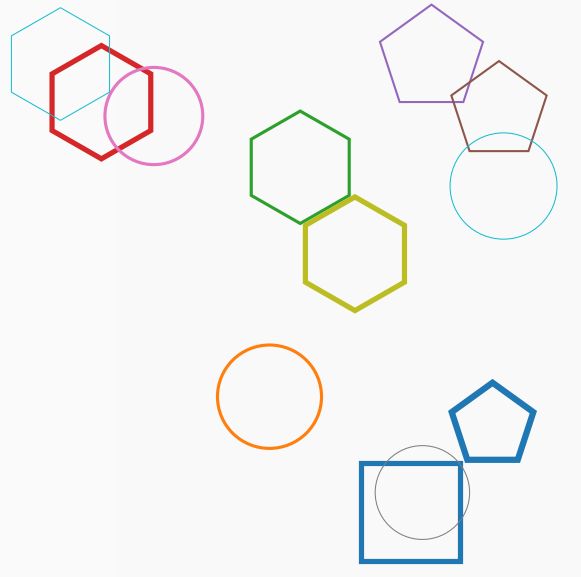[{"shape": "pentagon", "thickness": 3, "radius": 0.37, "center": [0.847, 0.263]}, {"shape": "square", "thickness": 2.5, "radius": 0.42, "center": [0.707, 0.113]}, {"shape": "circle", "thickness": 1.5, "radius": 0.45, "center": [0.464, 0.312]}, {"shape": "hexagon", "thickness": 1.5, "radius": 0.49, "center": [0.517, 0.709]}, {"shape": "hexagon", "thickness": 2.5, "radius": 0.49, "center": [0.174, 0.822]}, {"shape": "pentagon", "thickness": 1, "radius": 0.47, "center": [0.742, 0.898]}, {"shape": "pentagon", "thickness": 1, "radius": 0.43, "center": [0.858, 0.807]}, {"shape": "circle", "thickness": 1.5, "radius": 0.42, "center": [0.265, 0.798]}, {"shape": "circle", "thickness": 0.5, "radius": 0.41, "center": [0.727, 0.146]}, {"shape": "hexagon", "thickness": 2.5, "radius": 0.49, "center": [0.611, 0.56]}, {"shape": "circle", "thickness": 0.5, "radius": 0.46, "center": [0.866, 0.677]}, {"shape": "hexagon", "thickness": 0.5, "radius": 0.49, "center": [0.104, 0.888]}]